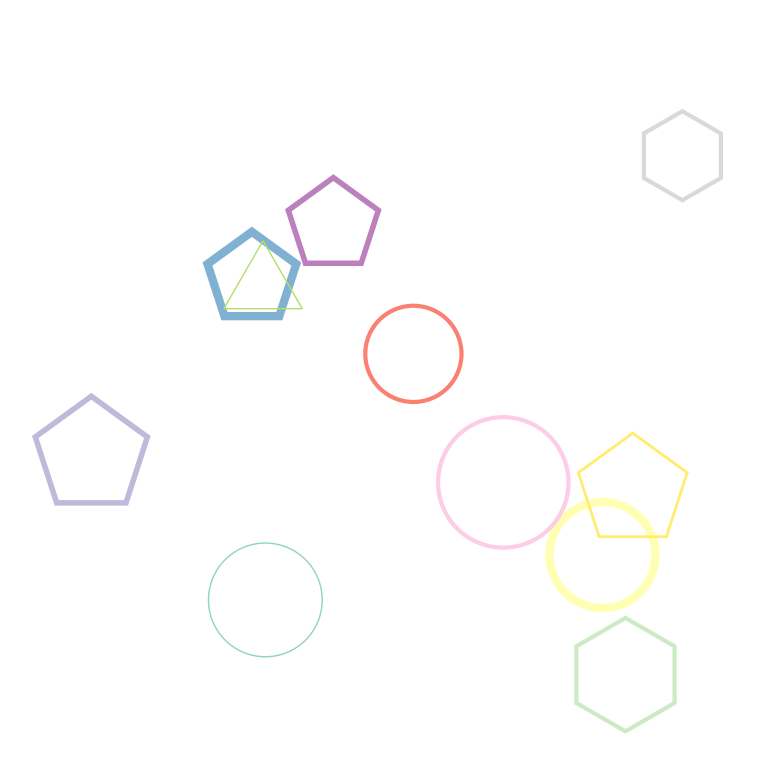[{"shape": "circle", "thickness": 0.5, "radius": 0.37, "center": [0.345, 0.221]}, {"shape": "circle", "thickness": 3, "radius": 0.34, "center": [0.782, 0.279]}, {"shape": "pentagon", "thickness": 2, "radius": 0.38, "center": [0.119, 0.409]}, {"shape": "circle", "thickness": 1.5, "radius": 0.31, "center": [0.537, 0.54]}, {"shape": "pentagon", "thickness": 3, "radius": 0.3, "center": [0.327, 0.638]}, {"shape": "triangle", "thickness": 0.5, "radius": 0.29, "center": [0.342, 0.628]}, {"shape": "circle", "thickness": 1.5, "radius": 0.42, "center": [0.654, 0.374]}, {"shape": "hexagon", "thickness": 1.5, "radius": 0.29, "center": [0.886, 0.798]}, {"shape": "pentagon", "thickness": 2, "radius": 0.31, "center": [0.433, 0.708]}, {"shape": "hexagon", "thickness": 1.5, "radius": 0.37, "center": [0.812, 0.124]}, {"shape": "pentagon", "thickness": 1, "radius": 0.37, "center": [0.822, 0.363]}]